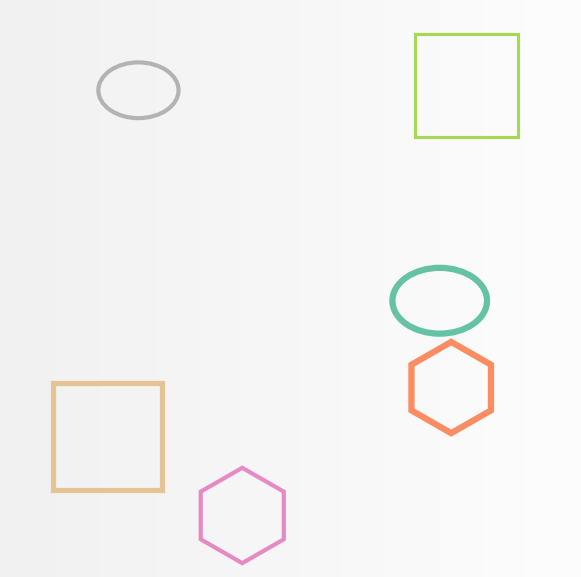[{"shape": "oval", "thickness": 3, "radius": 0.41, "center": [0.757, 0.478]}, {"shape": "hexagon", "thickness": 3, "radius": 0.4, "center": [0.776, 0.328]}, {"shape": "hexagon", "thickness": 2, "radius": 0.41, "center": [0.417, 0.107]}, {"shape": "square", "thickness": 1.5, "radius": 0.45, "center": [0.803, 0.852]}, {"shape": "square", "thickness": 2.5, "radius": 0.47, "center": [0.185, 0.243]}, {"shape": "oval", "thickness": 2, "radius": 0.34, "center": [0.238, 0.843]}]